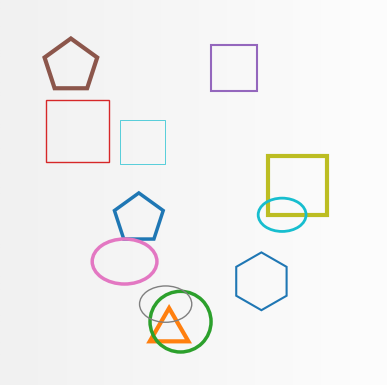[{"shape": "hexagon", "thickness": 1.5, "radius": 0.38, "center": [0.675, 0.269]}, {"shape": "pentagon", "thickness": 2.5, "radius": 0.33, "center": [0.358, 0.433]}, {"shape": "triangle", "thickness": 3, "radius": 0.29, "center": [0.436, 0.142]}, {"shape": "circle", "thickness": 2.5, "radius": 0.39, "center": [0.466, 0.164]}, {"shape": "square", "thickness": 1, "radius": 0.4, "center": [0.2, 0.659]}, {"shape": "square", "thickness": 1.5, "radius": 0.3, "center": [0.604, 0.822]}, {"shape": "pentagon", "thickness": 3, "radius": 0.36, "center": [0.183, 0.829]}, {"shape": "oval", "thickness": 2.5, "radius": 0.42, "center": [0.321, 0.321]}, {"shape": "oval", "thickness": 1, "radius": 0.34, "center": [0.428, 0.21]}, {"shape": "square", "thickness": 3, "radius": 0.38, "center": [0.767, 0.518]}, {"shape": "square", "thickness": 0.5, "radius": 0.29, "center": [0.367, 0.631]}, {"shape": "oval", "thickness": 2, "radius": 0.31, "center": [0.728, 0.442]}]